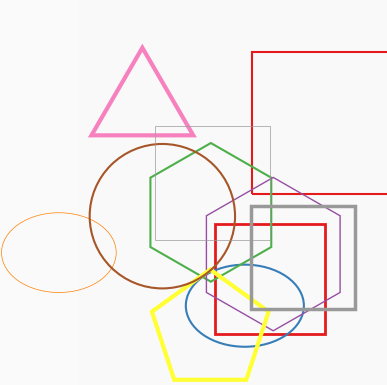[{"shape": "square", "thickness": 2, "radius": 0.71, "center": [0.698, 0.275]}, {"shape": "square", "thickness": 1.5, "radius": 0.92, "center": [0.835, 0.681]}, {"shape": "oval", "thickness": 1.5, "radius": 0.76, "center": [0.632, 0.206]}, {"shape": "hexagon", "thickness": 1.5, "radius": 0.9, "center": [0.544, 0.448]}, {"shape": "hexagon", "thickness": 1, "radius": 1.0, "center": [0.705, 0.34]}, {"shape": "oval", "thickness": 0.5, "radius": 0.74, "center": [0.152, 0.344]}, {"shape": "pentagon", "thickness": 3, "radius": 0.79, "center": [0.543, 0.142]}, {"shape": "circle", "thickness": 1.5, "radius": 0.94, "center": [0.419, 0.438]}, {"shape": "triangle", "thickness": 3, "radius": 0.76, "center": [0.367, 0.724]}, {"shape": "square", "thickness": 0.5, "radius": 0.74, "center": [0.549, 0.525]}, {"shape": "square", "thickness": 2.5, "radius": 0.67, "center": [0.781, 0.331]}]